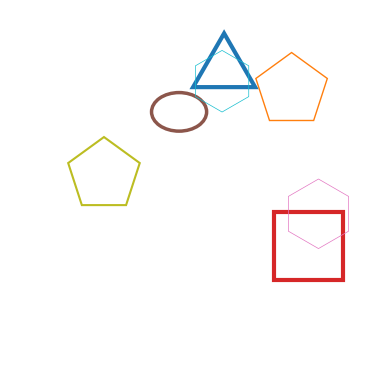[{"shape": "triangle", "thickness": 3, "radius": 0.47, "center": [0.582, 0.82]}, {"shape": "pentagon", "thickness": 1, "radius": 0.49, "center": [0.757, 0.766]}, {"shape": "square", "thickness": 3, "radius": 0.45, "center": [0.802, 0.361]}, {"shape": "oval", "thickness": 2.5, "radius": 0.36, "center": [0.465, 0.709]}, {"shape": "hexagon", "thickness": 0.5, "radius": 0.45, "center": [0.827, 0.445]}, {"shape": "pentagon", "thickness": 1.5, "radius": 0.49, "center": [0.27, 0.546]}, {"shape": "hexagon", "thickness": 0.5, "radius": 0.4, "center": [0.577, 0.789]}]